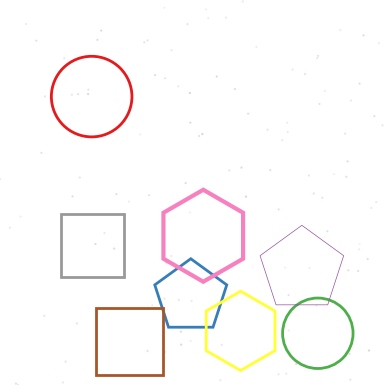[{"shape": "circle", "thickness": 2, "radius": 0.52, "center": [0.238, 0.749]}, {"shape": "pentagon", "thickness": 2, "radius": 0.49, "center": [0.496, 0.23]}, {"shape": "circle", "thickness": 2, "radius": 0.46, "center": [0.825, 0.134]}, {"shape": "pentagon", "thickness": 0.5, "radius": 0.57, "center": [0.784, 0.301]}, {"shape": "hexagon", "thickness": 2, "radius": 0.52, "center": [0.625, 0.141]}, {"shape": "square", "thickness": 2, "radius": 0.44, "center": [0.336, 0.112]}, {"shape": "hexagon", "thickness": 3, "radius": 0.6, "center": [0.528, 0.388]}, {"shape": "square", "thickness": 2, "radius": 0.41, "center": [0.239, 0.361]}]